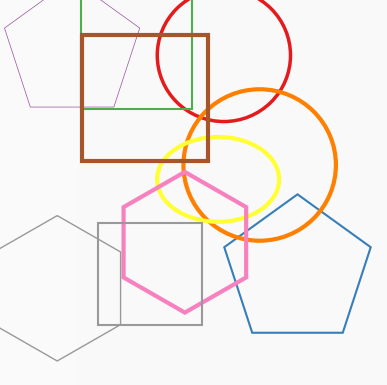[{"shape": "circle", "thickness": 2.5, "radius": 0.86, "center": [0.578, 0.856]}, {"shape": "pentagon", "thickness": 1.5, "radius": 0.99, "center": [0.768, 0.296]}, {"shape": "square", "thickness": 1.5, "radius": 0.71, "center": [0.352, 0.86]}, {"shape": "pentagon", "thickness": 0.5, "radius": 0.92, "center": [0.186, 0.87]}, {"shape": "circle", "thickness": 3, "radius": 0.98, "center": [0.67, 0.571]}, {"shape": "oval", "thickness": 3, "radius": 0.79, "center": [0.563, 0.534]}, {"shape": "square", "thickness": 3, "radius": 0.82, "center": [0.374, 0.746]}, {"shape": "hexagon", "thickness": 3, "radius": 0.91, "center": [0.477, 0.371]}, {"shape": "hexagon", "thickness": 1, "radius": 0.94, "center": [0.148, 0.251]}, {"shape": "square", "thickness": 1.5, "radius": 0.67, "center": [0.387, 0.288]}]